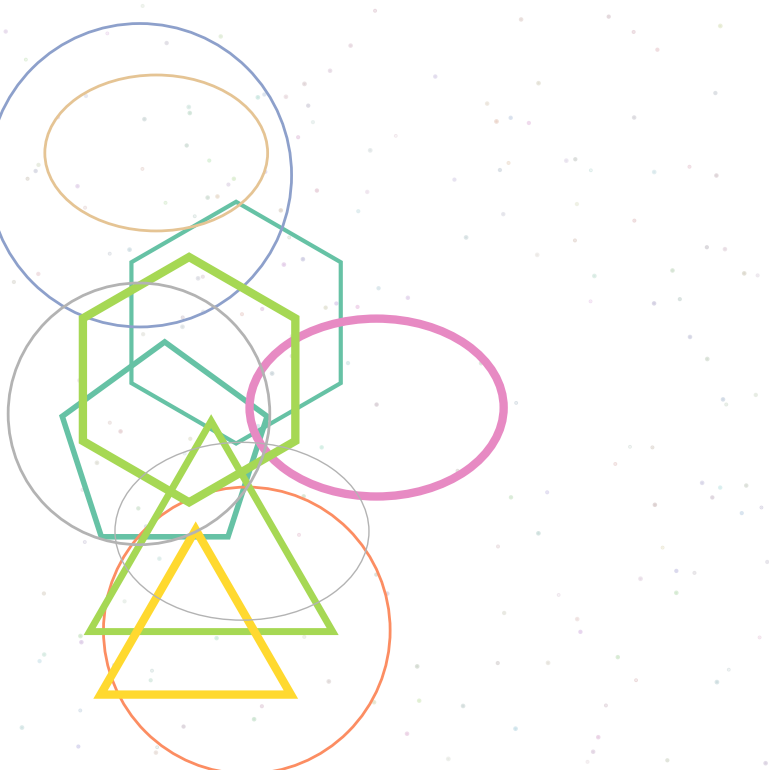[{"shape": "pentagon", "thickness": 2, "radius": 0.7, "center": [0.214, 0.416]}, {"shape": "hexagon", "thickness": 1.5, "radius": 0.78, "center": [0.307, 0.581]}, {"shape": "circle", "thickness": 1, "radius": 0.93, "center": [0.321, 0.181]}, {"shape": "circle", "thickness": 1, "radius": 0.99, "center": [0.182, 0.772]}, {"shape": "oval", "thickness": 3, "radius": 0.83, "center": [0.489, 0.471]}, {"shape": "hexagon", "thickness": 3, "radius": 0.8, "center": [0.246, 0.507]}, {"shape": "triangle", "thickness": 2.5, "radius": 0.91, "center": [0.274, 0.271]}, {"shape": "triangle", "thickness": 3, "radius": 0.71, "center": [0.254, 0.169]}, {"shape": "oval", "thickness": 1, "radius": 0.72, "center": [0.203, 0.801]}, {"shape": "circle", "thickness": 1, "radius": 0.85, "center": [0.18, 0.463]}, {"shape": "oval", "thickness": 0.5, "radius": 0.82, "center": [0.314, 0.31]}]